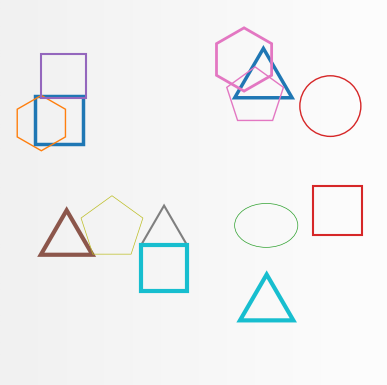[{"shape": "square", "thickness": 2.5, "radius": 0.31, "center": [0.153, 0.689]}, {"shape": "triangle", "thickness": 2.5, "radius": 0.43, "center": [0.68, 0.789]}, {"shape": "hexagon", "thickness": 1, "radius": 0.36, "center": [0.107, 0.68]}, {"shape": "oval", "thickness": 0.5, "radius": 0.41, "center": [0.687, 0.415]}, {"shape": "circle", "thickness": 1, "radius": 0.39, "center": [0.853, 0.724]}, {"shape": "square", "thickness": 1.5, "radius": 0.32, "center": [0.872, 0.454]}, {"shape": "square", "thickness": 1.5, "radius": 0.29, "center": [0.164, 0.802]}, {"shape": "triangle", "thickness": 3, "radius": 0.39, "center": [0.172, 0.377]}, {"shape": "pentagon", "thickness": 1, "radius": 0.38, "center": [0.658, 0.749]}, {"shape": "hexagon", "thickness": 2, "radius": 0.41, "center": [0.63, 0.846]}, {"shape": "triangle", "thickness": 1.5, "radius": 0.34, "center": [0.423, 0.399]}, {"shape": "pentagon", "thickness": 0.5, "radius": 0.42, "center": [0.289, 0.408]}, {"shape": "triangle", "thickness": 3, "radius": 0.4, "center": [0.688, 0.208]}, {"shape": "square", "thickness": 3, "radius": 0.3, "center": [0.423, 0.305]}]